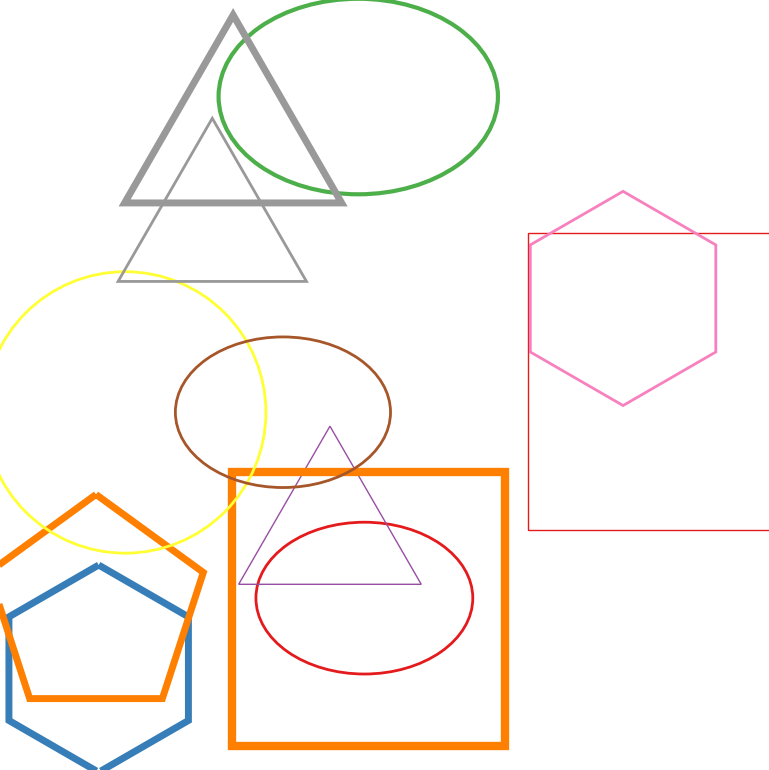[{"shape": "square", "thickness": 0.5, "radius": 0.96, "center": [0.879, 0.504]}, {"shape": "oval", "thickness": 1, "radius": 0.7, "center": [0.473, 0.223]}, {"shape": "hexagon", "thickness": 2.5, "radius": 0.67, "center": [0.128, 0.132]}, {"shape": "oval", "thickness": 1.5, "radius": 0.91, "center": [0.465, 0.875]}, {"shape": "triangle", "thickness": 0.5, "radius": 0.68, "center": [0.429, 0.31]}, {"shape": "pentagon", "thickness": 2.5, "radius": 0.73, "center": [0.125, 0.211]}, {"shape": "square", "thickness": 3, "radius": 0.89, "center": [0.479, 0.209]}, {"shape": "circle", "thickness": 1, "radius": 0.91, "center": [0.163, 0.464]}, {"shape": "oval", "thickness": 1, "radius": 0.7, "center": [0.367, 0.465]}, {"shape": "hexagon", "thickness": 1, "radius": 0.7, "center": [0.809, 0.612]}, {"shape": "triangle", "thickness": 2.5, "radius": 0.81, "center": [0.303, 0.818]}, {"shape": "triangle", "thickness": 1, "radius": 0.71, "center": [0.276, 0.705]}]